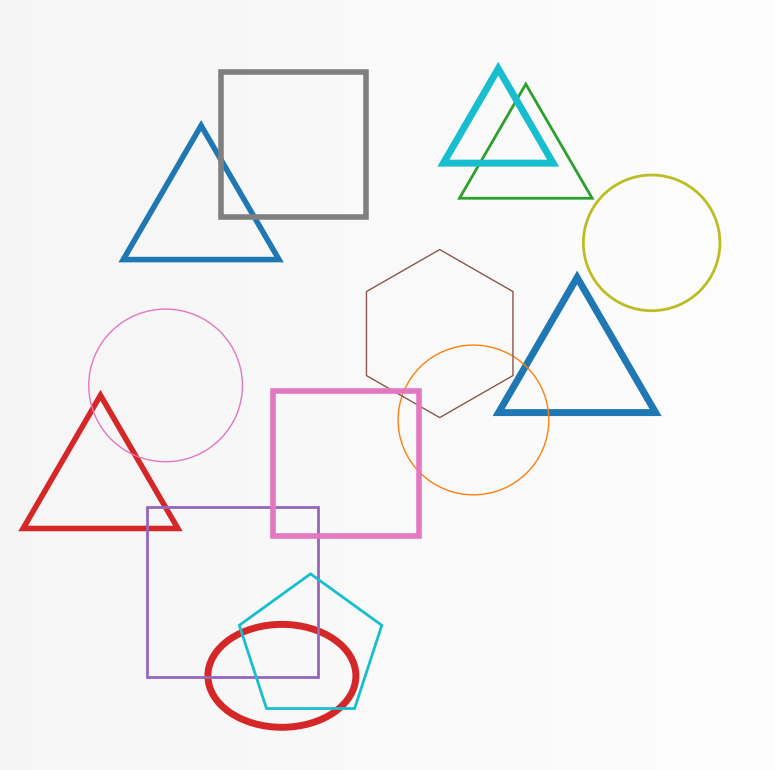[{"shape": "triangle", "thickness": 2, "radius": 0.58, "center": [0.26, 0.721]}, {"shape": "triangle", "thickness": 2.5, "radius": 0.58, "center": [0.745, 0.523]}, {"shape": "circle", "thickness": 0.5, "radius": 0.49, "center": [0.611, 0.455]}, {"shape": "triangle", "thickness": 1, "radius": 0.49, "center": [0.678, 0.792]}, {"shape": "triangle", "thickness": 2, "radius": 0.58, "center": [0.13, 0.371]}, {"shape": "oval", "thickness": 2.5, "radius": 0.48, "center": [0.364, 0.122]}, {"shape": "square", "thickness": 1, "radius": 0.55, "center": [0.3, 0.231]}, {"shape": "hexagon", "thickness": 0.5, "radius": 0.55, "center": [0.567, 0.567]}, {"shape": "square", "thickness": 2, "radius": 0.47, "center": [0.446, 0.398]}, {"shape": "circle", "thickness": 0.5, "radius": 0.5, "center": [0.214, 0.499]}, {"shape": "square", "thickness": 2, "radius": 0.47, "center": [0.379, 0.812]}, {"shape": "circle", "thickness": 1, "radius": 0.44, "center": [0.841, 0.685]}, {"shape": "pentagon", "thickness": 1, "radius": 0.48, "center": [0.401, 0.158]}, {"shape": "triangle", "thickness": 2.5, "radius": 0.41, "center": [0.643, 0.829]}]